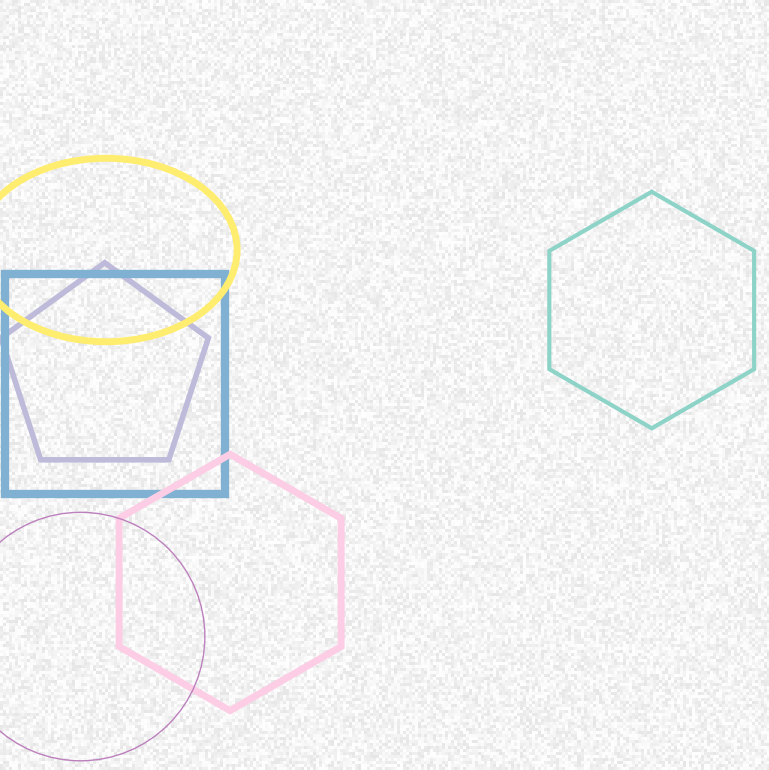[{"shape": "hexagon", "thickness": 1.5, "radius": 0.77, "center": [0.846, 0.597]}, {"shape": "pentagon", "thickness": 2, "radius": 0.71, "center": [0.136, 0.517]}, {"shape": "square", "thickness": 3, "radius": 0.71, "center": [0.149, 0.502]}, {"shape": "hexagon", "thickness": 2.5, "radius": 0.83, "center": [0.299, 0.244]}, {"shape": "circle", "thickness": 0.5, "radius": 0.81, "center": [0.105, 0.173]}, {"shape": "oval", "thickness": 2.5, "radius": 0.85, "center": [0.138, 0.675]}]